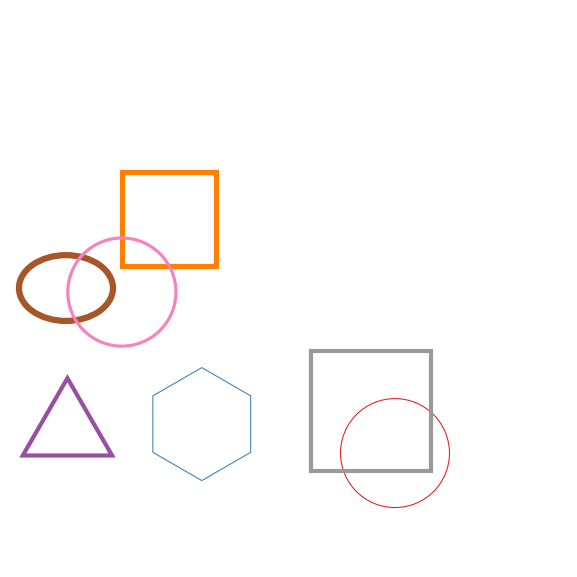[{"shape": "circle", "thickness": 0.5, "radius": 0.47, "center": [0.684, 0.215]}, {"shape": "hexagon", "thickness": 0.5, "radius": 0.49, "center": [0.349, 0.265]}, {"shape": "triangle", "thickness": 2, "radius": 0.45, "center": [0.117, 0.255]}, {"shape": "square", "thickness": 2.5, "radius": 0.41, "center": [0.292, 0.619]}, {"shape": "oval", "thickness": 3, "radius": 0.41, "center": [0.114, 0.5]}, {"shape": "circle", "thickness": 1.5, "radius": 0.47, "center": [0.211, 0.493]}, {"shape": "square", "thickness": 2, "radius": 0.52, "center": [0.643, 0.287]}]